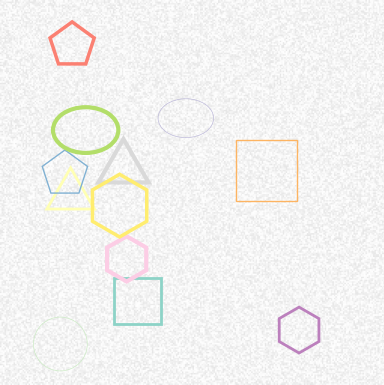[{"shape": "square", "thickness": 2, "radius": 0.3, "center": [0.357, 0.218]}, {"shape": "triangle", "thickness": 2, "radius": 0.36, "center": [0.183, 0.493]}, {"shape": "oval", "thickness": 0.5, "radius": 0.36, "center": [0.483, 0.693]}, {"shape": "pentagon", "thickness": 2.5, "radius": 0.3, "center": [0.187, 0.883]}, {"shape": "pentagon", "thickness": 1, "radius": 0.31, "center": [0.169, 0.549]}, {"shape": "square", "thickness": 1, "radius": 0.4, "center": [0.692, 0.557]}, {"shape": "oval", "thickness": 3, "radius": 0.42, "center": [0.223, 0.662]}, {"shape": "hexagon", "thickness": 3, "radius": 0.29, "center": [0.329, 0.328]}, {"shape": "triangle", "thickness": 3, "radius": 0.38, "center": [0.321, 0.564]}, {"shape": "hexagon", "thickness": 2, "radius": 0.3, "center": [0.777, 0.143]}, {"shape": "circle", "thickness": 0.5, "radius": 0.35, "center": [0.157, 0.106]}, {"shape": "hexagon", "thickness": 2.5, "radius": 0.41, "center": [0.311, 0.466]}]